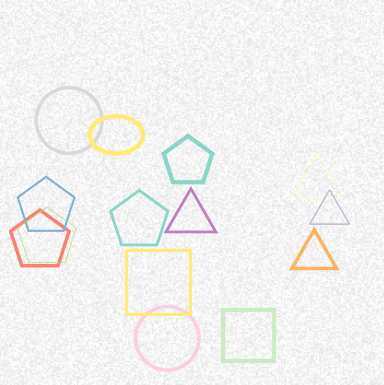[{"shape": "pentagon", "thickness": 3, "radius": 0.33, "center": [0.488, 0.58]}, {"shape": "pentagon", "thickness": 2, "radius": 0.39, "center": [0.362, 0.427]}, {"shape": "triangle", "thickness": 0.5, "radius": 0.39, "center": [0.825, 0.524]}, {"shape": "triangle", "thickness": 1, "radius": 0.3, "center": [0.856, 0.448]}, {"shape": "pentagon", "thickness": 2.5, "radius": 0.4, "center": [0.104, 0.375]}, {"shape": "pentagon", "thickness": 1.5, "radius": 0.39, "center": [0.12, 0.463]}, {"shape": "triangle", "thickness": 2.5, "radius": 0.34, "center": [0.816, 0.336]}, {"shape": "pentagon", "thickness": 0.5, "radius": 0.4, "center": [0.122, 0.383]}, {"shape": "circle", "thickness": 2.5, "radius": 0.41, "center": [0.434, 0.121]}, {"shape": "circle", "thickness": 2.5, "radius": 0.43, "center": [0.179, 0.687]}, {"shape": "triangle", "thickness": 2, "radius": 0.37, "center": [0.496, 0.435]}, {"shape": "square", "thickness": 3, "radius": 0.33, "center": [0.646, 0.129]}, {"shape": "square", "thickness": 2, "radius": 0.42, "center": [0.409, 0.267]}, {"shape": "oval", "thickness": 3, "radius": 0.35, "center": [0.302, 0.65]}]